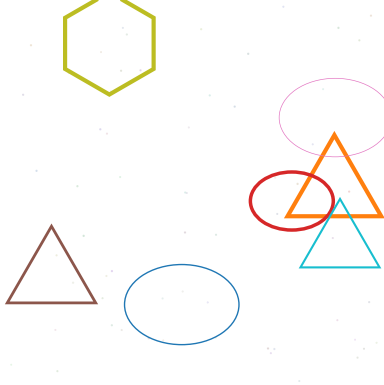[{"shape": "oval", "thickness": 1, "radius": 0.74, "center": [0.472, 0.209]}, {"shape": "triangle", "thickness": 3, "radius": 0.7, "center": [0.869, 0.509]}, {"shape": "oval", "thickness": 2.5, "radius": 0.54, "center": [0.758, 0.478]}, {"shape": "triangle", "thickness": 2, "radius": 0.66, "center": [0.134, 0.28]}, {"shape": "oval", "thickness": 0.5, "radius": 0.73, "center": [0.871, 0.695]}, {"shape": "hexagon", "thickness": 3, "radius": 0.66, "center": [0.284, 0.887]}, {"shape": "triangle", "thickness": 1.5, "radius": 0.59, "center": [0.883, 0.365]}]